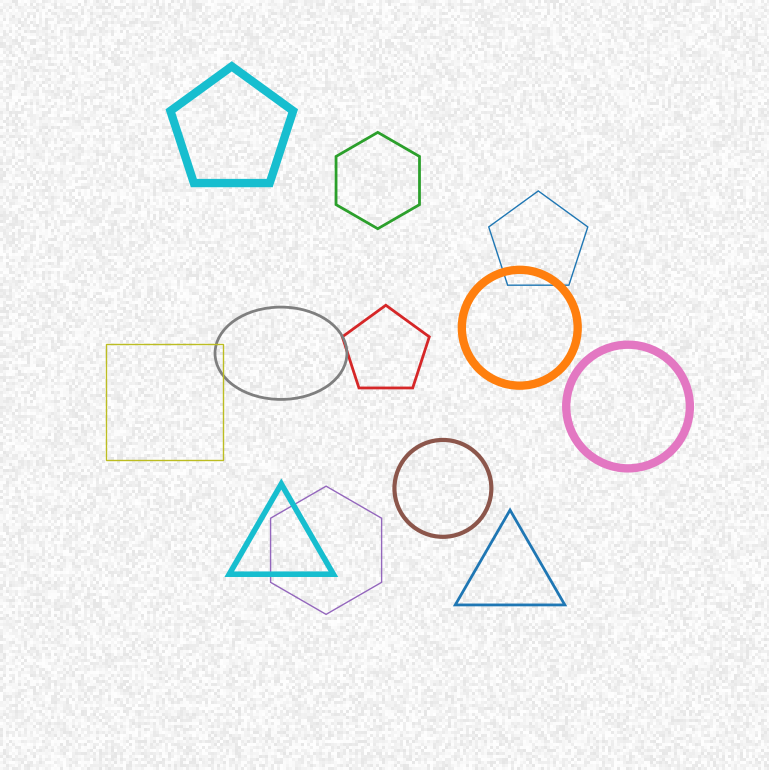[{"shape": "triangle", "thickness": 1, "radius": 0.41, "center": [0.662, 0.255]}, {"shape": "pentagon", "thickness": 0.5, "radius": 0.34, "center": [0.699, 0.684]}, {"shape": "circle", "thickness": 3, "radius": 0.38, "center": [0.675, 0.574]}, {"shape": "hexagon", "thickness": 1, "radius": 0.31, "center": [0.491, 0.766]}, {"shape": "pentagon", "thickness": 1, "radius": 0.3, "center": [0.501, 0.544]}, {"shape": "hexagon", "thickness": 0.5, "radius": 0.42, "center": [0.423, 0.285]}, {"shape": "circle", "thickness": 1.5, "radius": 0.31, "center": [0.575, 0.366]}, {"shape": "circle", "thickness": 3, "radius": 0.4, "center": [0.816, 0.472]}, {"shape": "oval", "thickness": 1, "radius": 0.43, "center": [0.365, 0.541]}, {"shape": "square", "thickness": 0.5, "radius": 0.38, "center": [0.214, 0.478]}, {"shape": "triangle", "thickness": 2, "radius": 0.39, "center": [0.365, 0.293]}, {"shape": "pentagon", "thickness": 3, "radius": 0.42, "center": [0.301, 0.83]}]